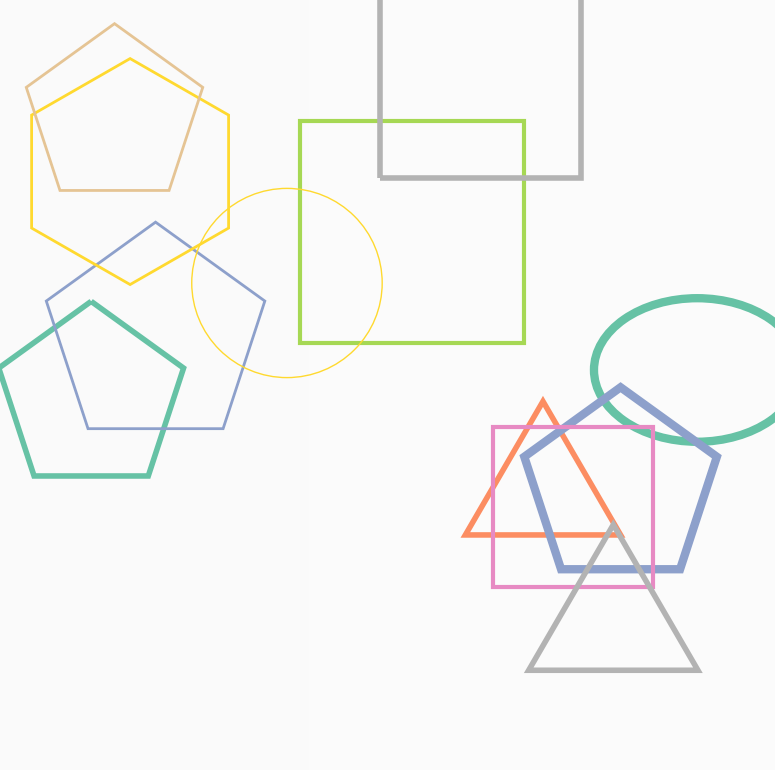[{"shape": "oval", "thickness": 3, "radius": 0.67, "center": [0.9, 0.52]}, {"shape": "pentagon", "thickness": 2, "radius": 0.63, "center": [0.118, 0.483]}, {"shape": "triangle", "thickness": 2, "radius": 0.58, "center": [0.701, 0.363]}, {"shape": "pentagon", "thickness": 1, "radius": 0.74, "center": [0.201, 0.563]}, {"shape": "pentagon", "thickness": 3, "radius": 0.65, "center": [0.801, 0.366]}, {"shape": "square", "thickness": 1.5, "radius": 0.52, "center": [0.739, 0.342]}, {"shape": "square", "thickness": 1.5, "radius": 0.72, "center": [0.532, 0.699]}, {"shape": "hexagon", "thickness": 1, "radius": 0.73, "center": [0.168, 0.777]}, {"shape": "circle", "thickness": 0.5, "radius": 0.61, "center": [0.37, 0.632]}, {"shape": "pentagon", "thickness": 1, "radius": 0.6, "center": [0.148, 0.85]}, {"shape": "square", "thickness": 2, "radius": 0.65, "center": [0.62, 0.898]}, {"shape": "triangle", "thickness": 2, "radius": 0.63, "center": [0.791, 0.193]}]